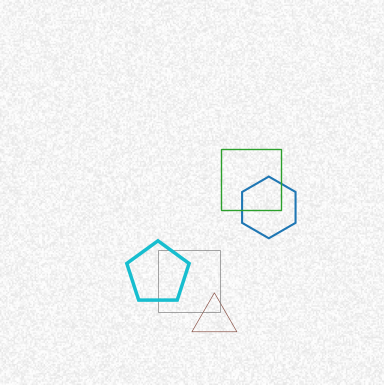[{"shape": "hexagon", "thickness": 1.5, "radius": 0.4, "center": [0.698, 0.461]}, {"shape": "square", "thickness": 1, "radius": 0.39, "center": [0.651, 0.534]}, {"shape": "triangle", "thickness": 0.5, "radius": 0.34, "center": [0.557, 0.172]}, {"shape": "square", "thickness": 0.5, "radius": 0.41, "center": [0.491, 0.27]}, {"shape": "pentagon", "thickness": 2.5, "radius": 0.43, "center": [0.41, 0.289]}]